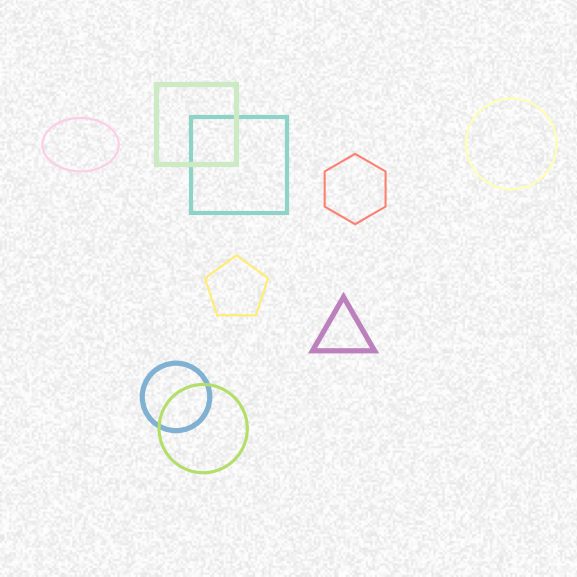[{"shape": "square", "thickness": 2, "radius": 0.42, "center": [0.414, 0.714]}, {"shape": "circle", "thickness": 1, "radius": 0.39, "center": [0.885, 0.75]}, {"shape": "hexagon", "thickness": 1, "radius": 0.3, "center": [0.615, 0.672]}, {"shape": "circle", "thickness": 2.5, "radius": 0.29, "center": [0.305, 0.312]}, {"shape": "circle", "thickness": 1.5, "radius": 0.38, "center": [0.352, 0.257]}, {"shape": "oval", "thickness": 1, "radius": 0.33, "center": [0.14, 0.749]}, {"shape": "triangle", "thickness": 2.5, "radius": 0.31, "center": [0.595, 0.423]}, {"shape": "square", "thickness": 2.5, "radius": 0.35, "center": [0.339, 0.784]}, {"shape": "pentagon", "thickness": 1, "radius": 0.29, "center": [0.41, 0.5]}]